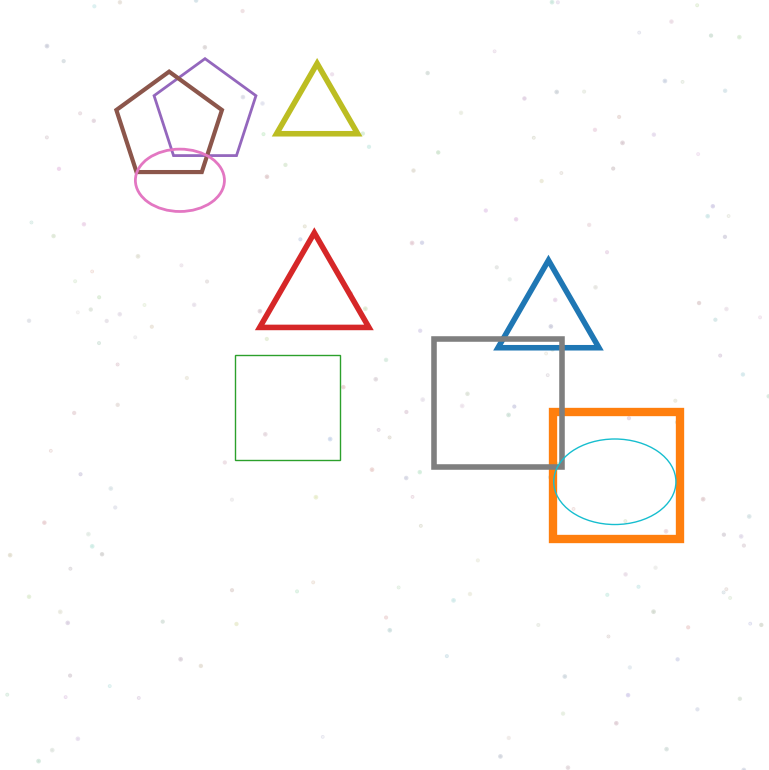[{"shape": "triangle", "thickness": 2, "radius": 0.38, "center": [0.712, 0.586]}, {"shape": "square", "thickness": 3, "radius": 0.41, "center": [0.801, 0.383]}, {"shape": "square", "thickness": 0.5, "radius": 0.34, "center": [0.373, 0.47]}, {"shape": "triangle", "thickness": 2, "radius": 0.41, "center": [0.408, 0.616]}, {"shape": "pentagon", "thickness": 1, "radius": 0.35, "center": [0.266, 0.854]}, {"shape": "pentagon", "thickness": 1.5, "radius": 0.36, "center": [0.22, 0.835]}, {"shape": "oval", "thickness": 1, "radius": 0.29, "center": [0.234, 0.766]}, {"shape": "square", "thickness": 2, "radius": 0.42, "center": [0.647, 0.477]}, {"shape": "triangle", "thickness": 2, "radius": 0.3, "center": [0.412, 0.857]}, {"shape": "oval", "thickness": 0.5, "radius": 0.4, "center": [0.798, 0.374]}]